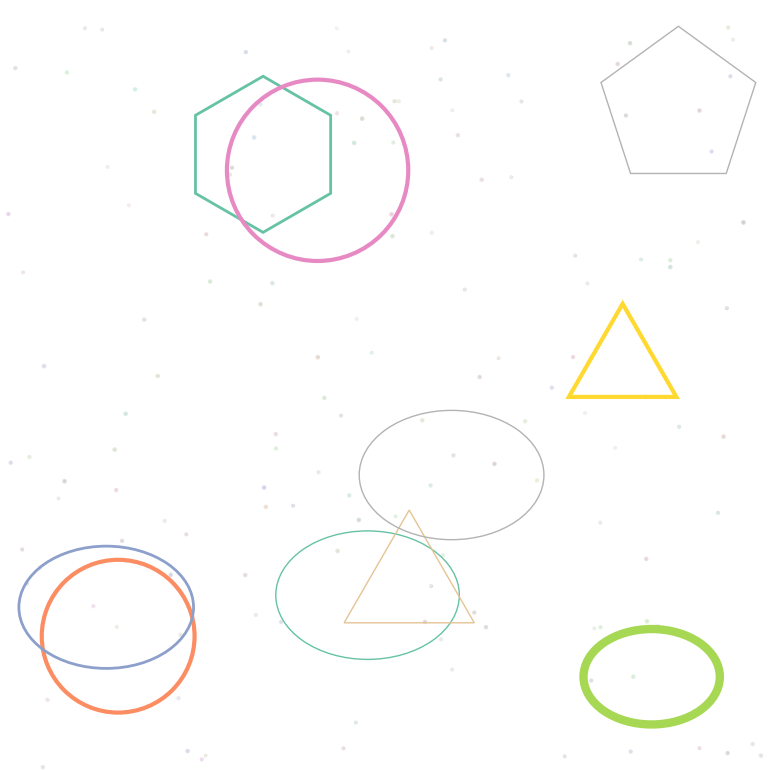[{"shape": "oval", "thickness": 0.5, "radius": 0.6, "center": [0.477, 0.227]}, {"shape": "hexagon", "thickness": 1, "radius": 0.51, "center": [0.342, 0.8]}, {"shape": "circle", "thickness": 1.5, "radius": 0.5, "center": [0.153, 0.174]}, {"shape": "oval", "thickness": 1, "radius": 0.57, "center": [0.138, 0.211]}, {"shape": "circle", "thickness": 1.5, "radius": 0.59, "center": [0.412, 0.779]}, {"shape": "oval", "thickness": 3, "radius": 0.44, "center": [0.846, 0.121]}, {"shape": "triangle", "thickness": 1.5, "radius": 0.4, "center": [0.809, 0.525]}, {"shape": "triangle", "thickness": 0.5, "radius": 0.49, "center": [0.531, 0.24]}, {"shape": "oval", "thickness": 0.5, "radius": 0.6, "center": [0.586, 0.383]}, {"shape": "pentagon", "thickness": 0.5, "radius": 0.53, "center": [0.881, 0.86]}]